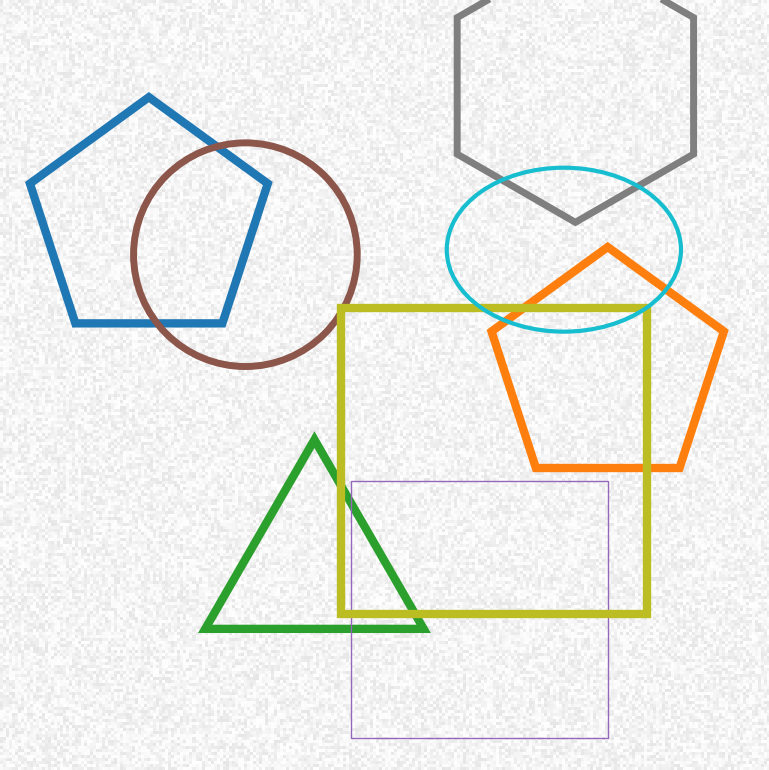[{"shape": "pentagon", "thickness": 3, "radius": 0.81, "center": [0.193, 0.711]}, {"shape": "pentagon", "thickness": 3, "radius": 0.79, "center": [0.789, 0.521]}, {"shape": "triangle", "thickness": 3, "radius": 0.82, "center": [0.408, 0.265]}, {"shape": "square", "thickness": 0.5, "radius": 0.83, "center": [0.622, 0.208]}, {"shape": "circle", "thickness": 2.5, "radius": 0.73, "center": [0.319, 0.669]}, {"shape": "hexagon", "thickness": 2.5, "radius": 0.89, "center": [0.747, 0.889]}, {"shape": "square", "thickness": 3, "radius": 0.99, "center": [0.642, 0.401]}, {"shape": "oval", "thickness": 1.5, "radius": 0.76, "center": [0.732, 0.676]}]